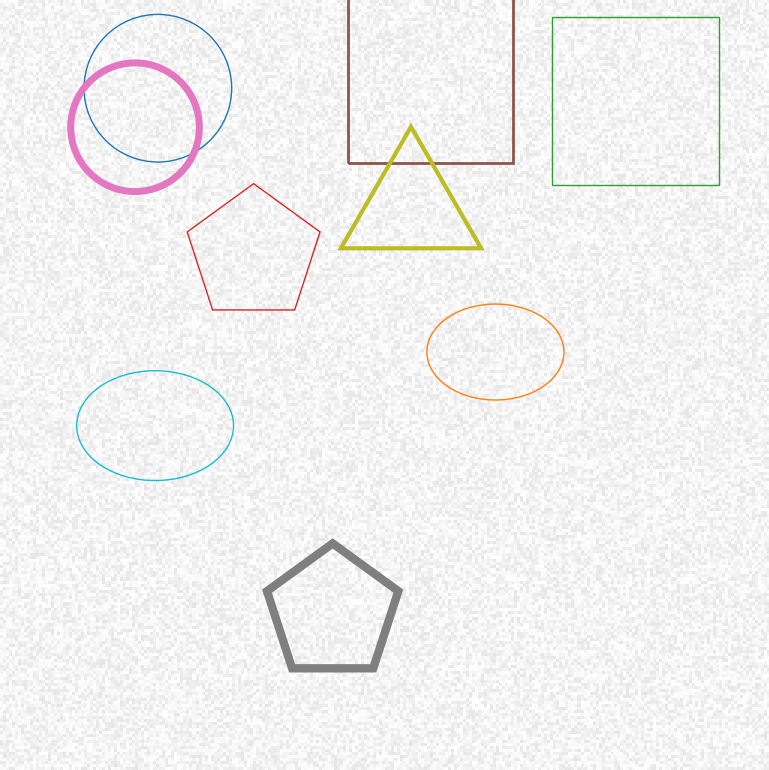[{"shape": "circle", "thickness": 0.5, "radius": 0.48, "center": [0.205, 0.885]}, {"shape": "oval", "thickness": 0.5, "radius": 0.45, "center": [0.643, 0.543]}, {"shape": "square", "thickness": 0.5, "radius": 0.54, "center": [0.825, 0.869]}, {"shape": "pentagon", "thickness": 0.5, "radius": 0.45, "center": [0.329, 0.671]}, {"shape": "square", "thickness": 1, "radius": 0.54, "center": [0.559, 0.895]}, {"shape": "circle", "thickness": 2.5, "radius": 0.42, "center": [0.175, 0.835]}, {"shape": "pentagon", "thickness": 3, "radius": 0.45, "center": [0.432, 0.205]}, {"shape": "triangle", "thickness": 1.5, "radius": 0.53, "center": [0.534, 0.73]}, {"shape": "oval", "thickness": 0.5, "radius": 0.51, "center": [0.201, 0.447]}]